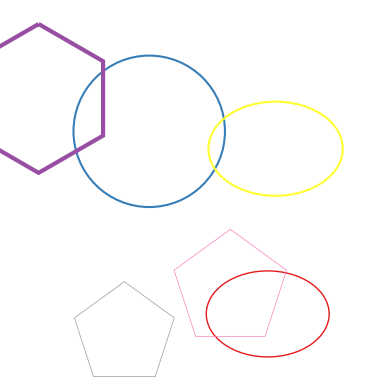[{"shape": "oval", "thickness": 1, "radius": 0.8, "center": [0.695, 0.185]}, {"shape": "circle", "thickness": 1.5, "radius": 0.98, "center": [0.388, 0.659]}, {"shape": "hexagon", "thickness": 3, "radius": 0.97, "center": [0.1, 0.744]}, {"shape": "oval", "thickness": 1.5, "radius": 0.87, "center": [0.716, 0.614]}, {"shape": "pentagon", "thickness": 0.5, "radius": 0.77, "center": [0.598, 0.251]}, {"shape": "pentagon", "thickness": 0.5, "radius": 0.68, "center": [0.323, 0.132]}]